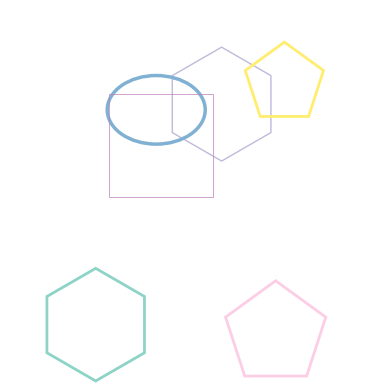[{"shape": "hexagon", "thickness": 2, "radius": 0.73, "center": [0.249, 0.157]}, {"shape": "hexagon", "thickness": 1, "radius": 0.74, "center": [0.576, 0.73]}, {"shape": "oval", "thickness": 2.5, "radius": 0.64, "center": [0.406, 0.715]}, {"shape": "pentagon", "thickness": 2, "radius": 0.68, "center": [0.716, 0.134]}, {"shape": "square", "thickness": 0.5, "radius": 0.67, "center": [0.418, 0.622]}, {"shape": "pentagon", "thickness": 2, "radius": 0.53, "center": [0.739, 0.784]}]